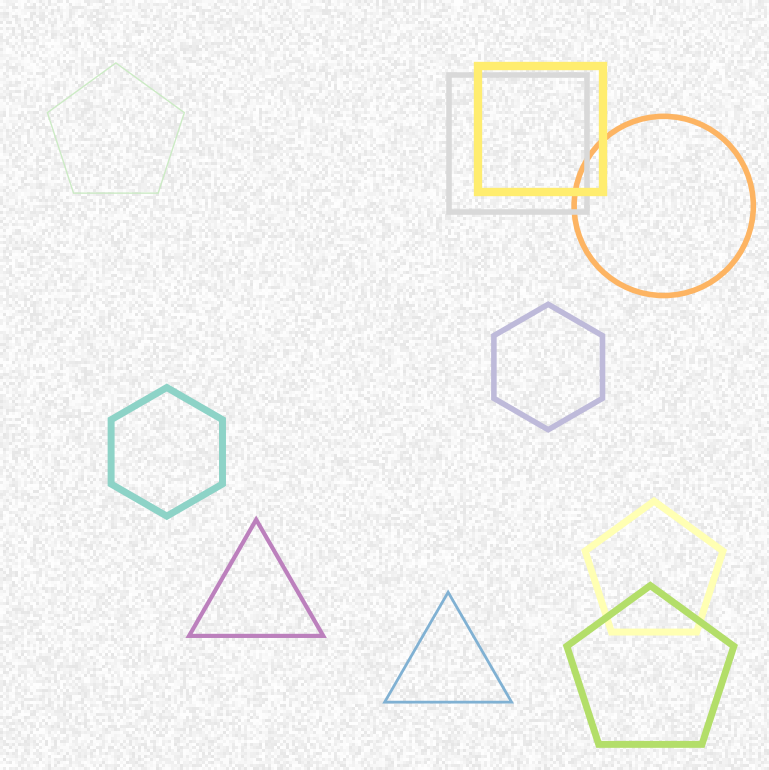[{"shape": "hexagon", "thickness": 2.5, "radius": 0.42, "center": [0.217, 0.413]}, {"shape": "pentagon", "thickness": 2.5, "radius": 0.47, "center": [0.849, 0.255]}, {"shape": "hexagon", "thickness": 2, "radius": 0.41, "center": [0.712, 0.523]}, {"shape": "triangle", "thickness": 1, "radius": 0.48, "center": [0.582, 0.136]}, {"shape": "circle", "thickness": 2, "radius": 0.58, "center": [0.862, 0.733]}, {"shape": "pentagon", "thickness": 2.5, "radius": 0.57, "center": [0.845, 0.126]}, {"shape": "square", "thickness": 2, "radius": 0.45, "center": [0.673, 0.814]}, {"shape": "triangle", "thickness": 1.5, "radius": 0.5, "center": [0.333, 0.224]}, {"shape": "pentagon", "thickness": 0.5, "radius": 0.47, "center": [0.15, 0.825]}, {"shape": "square", "thickness": 3, "radius": 0.41, "center": [0.702, 0.832]}]